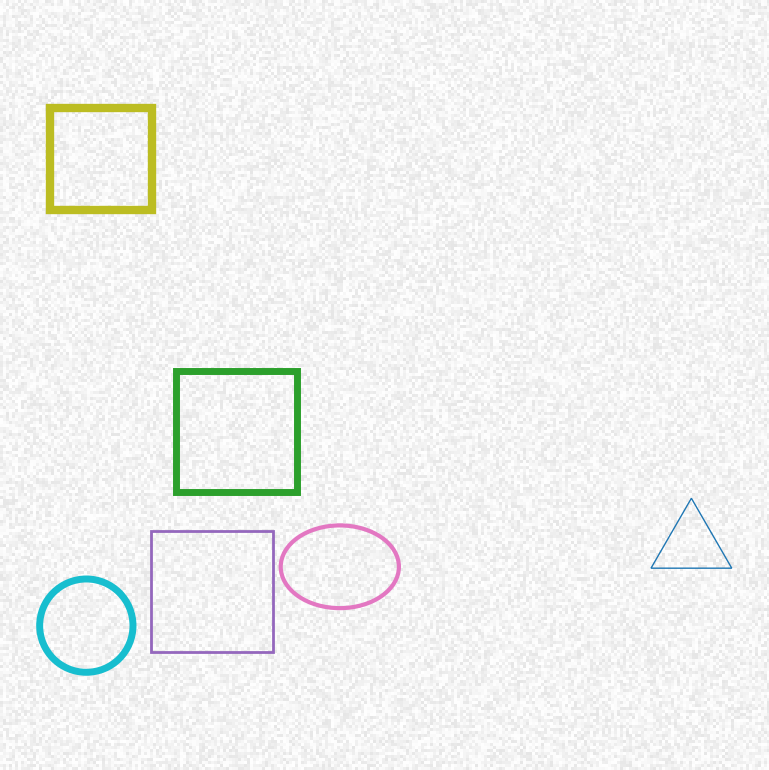[{"shape": "triangle", "thickness": 0.5, "radius": 0.3, "center": [0.898, 0.292]}, {"shape": "square", "thickness": 2.5, "radius": 0.39, "center": [0.307, 0.439]}, {"shape": "square", "thickness": 1, "radius": 0.4, "center": [0.275, 0.232]}, {"shape": "oval", "thickness": 1.5, "radius": 0.38, "center": [0.441, 0.264]}, {"shape": "square", "thickness": 3, "radius": 0.33, "center": [0.131, 0.793]}, {"shape": "circle", "thickness": 2.5, "radius": 0.3, "center": [0.112, 0.187]}]